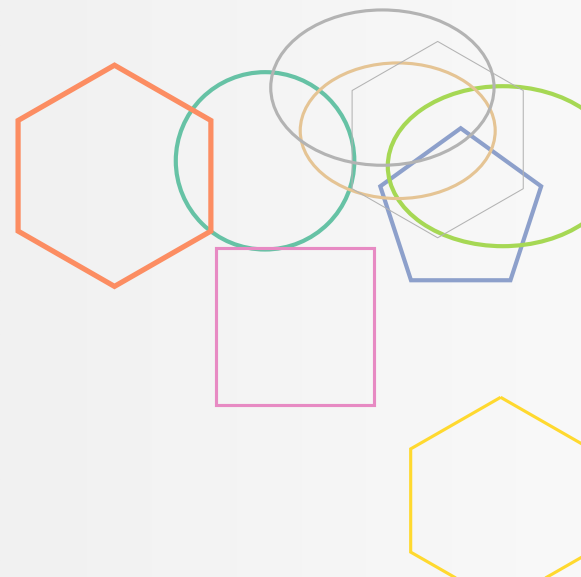[{"shape": "circle", "thickness": 2, "radius": 0.77, "center": [0.456, 0.721]}, {"shape": "hexagon", "thickness": 2.5, "radius": 0.96, "center": [0.197, 0.695]}, {"shape": "pentagon", "thickness": 2, "radius": 0.73, "center": [0.793, 0.632]}, {"shape": "square", "thickness": 1.5, "radius": 0.68, "center": [0.508, 0.433]}, {"shape": "oval", "thickness": 2, "radius": 0.99, "center": [0.865, 0.711]}, {"shape": "hexagon", "thickness": 1.5, "radius": 0.89, "center": [0.861, 0.132]}, {"shape": "oval", "thickness": 1.5, "radius": 0.84, "center": [0.684, 0.773]}, {"shape": "oval", "thickness": 1.5, "radius": 0.96, "center": [0.658, 0.847]}, {"shape": "hexagon", "thickness": 0.5, "radius": 0.85, "center": [0.753, 0.757]}]